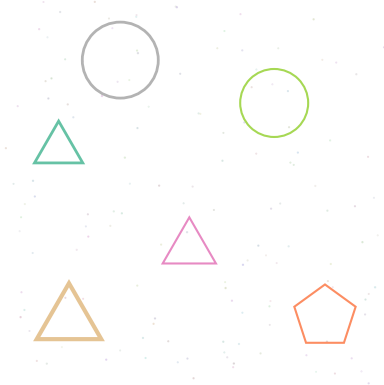[{"shape": "triangle", "thickness": 2, "radius": 0.36, "center": [0.152, 0.613]}, {"shape": "pentagon", "thickness": 1.5, "radius": 0.42, "center": [0.844, 0.177]}, {"shape": "triangle", "thickness": 1.5, "radius": 0.4, "center": [0.492, 0.356]}, {"shape": "circle", "thickness": 1.5, "radius": 0.44, "center": [0.712, 0.733]}, {"shape": "triangle", "thickness": 3, "radius": 0.48, "center": [0.179, 0.167]}, {"shape": "circle", "thickness": 2, "radius": 0.49, "center": [0.312, 0.844]}]